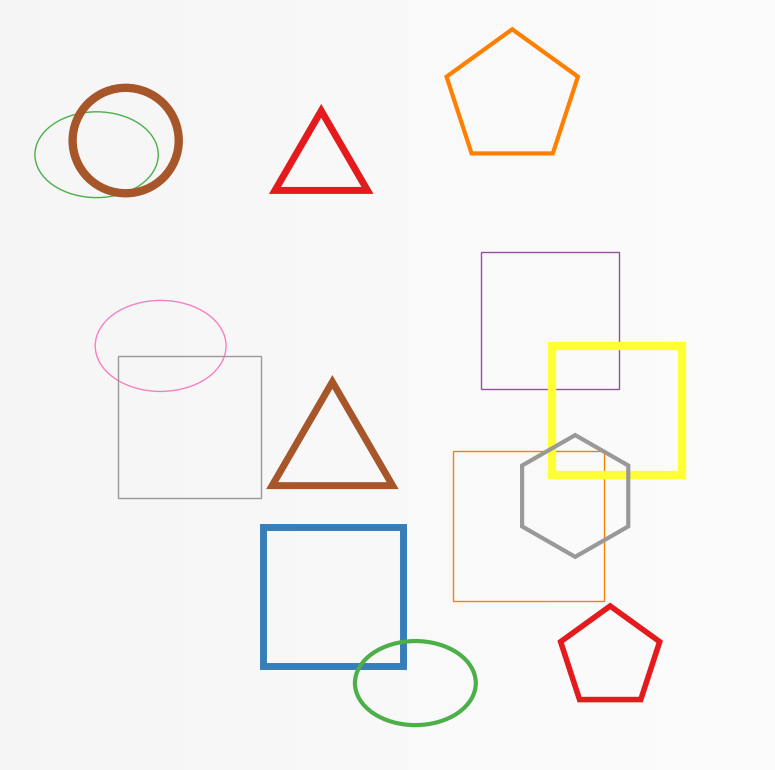[{"shape": "triangle", "thickness": 2.5, "radius": 0.34, "center": [0.415, 0.787]}, {"shape": "pentagon", "thickness": 2, "radius": 0.34, "center": [0.787, 0.146]}, {"shape": "square", "thickness": 2.5, "radius": 0.45, "center": [0.43, 0.225]}, {"shape": "oval", "thickness": 1.5, "radius": 0.39, "center": [0.536, 0.113]}, {"shape": "oval", "thickness": 0.5, "radius": 0.4, "center": [0.125, 0.799]}, {"shape": "square", "thickness": 0.5, "radius": 0.45, "center": [0.709, 0.583]}, {"shape": "pentagon", "thickness": 1.5, "radius": 0.45, "center": [0.661, 0.873]}, {"shape": "square", "thickness": 0.5, "radius": 0.49, "center": [0.682, 0.317]}, {"shape": "square", "thickness": 3, "radius": 0.42, "center": [0.796, 0.467]}, {"shape": "circle", "thickness": 3, "radius": 0.34, "center": [0.162, 0.817]}, {"shape": "triangle", "thickness": 2.5, "radius": 0.45, "center": [0.429, 0.414]}, {"shape": "oval", "thickness": 0.5, "radius": 0.42, "center": [0.207, 0.551]}, {"shape": "square", "thickness": 0.5, "radius": 0.46, "center": [0.245, 0.445]}, {"shape": "hexagon", "thickness": 1.5, "radius": 0.4, "center": [0.742, 0.356]}]